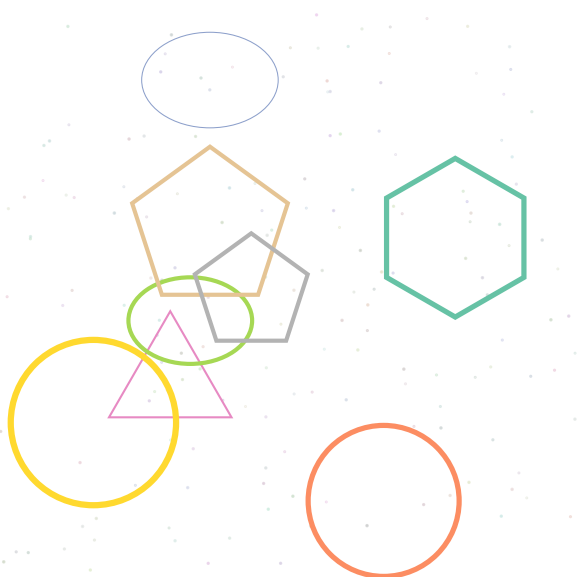[{"shape": "hexagon", "thickness": 2.5, "radius": 0.69, "center": [0.788, 0.587]}, {"shape": "circle", "thickness": 2.5, "radius": 0.65, "center": [0.664, 0.132]}, {"shape": "oval", "thickness": 0.5, "radius": 0.59, "center": [0.364, 0.861]}, {"shape": "triangle", "thickness": 1, "radius": 0.61, "center": [0.295, 0.338]}, {"shape": "oval", "thickness": 2, "radius": 0.54, "center": [0.329, 0.444]}, {"shape": "circle", "thickness": 3, "radius": 0.72, "center": [0.162, 0.267]}, {"shape": "pentagon", "thickness": 2, "radius": 0.71, "center": [0.364, 0.603]}, {"shape": "pentagon", "thickness": 2, "radius": 0.51, "center": [0.435, 0.492]}]